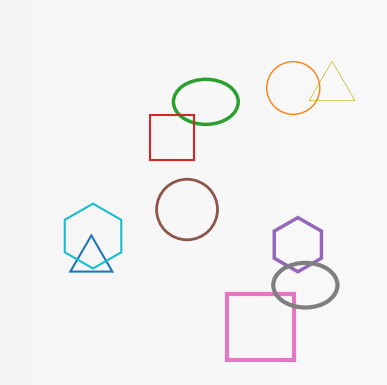[{"shape": "triangle", "thickness": 1.5, "radius": 0.31, "center": [0.236, 0.326]}, {"shape": "circle", "thickness": 1, "radius": 0.34, "center": [0.757, 0.772]}, {"shape": "oval", "thickness": 2.5, "radius": 0.42, "center": [0.531, 0.735]}, {"shape": "square", "thickness": 1.5, "radius": 0.29, "center": [0.444, 0.643]}, {"shape": "hexagon", "thickness": 2.5, "radius": 0.35, "center": [0.769, 0.365]}, {"shape": "circle", "thickness": 2, "radius": 0.39, "center": [0.483, 0.456]}, {"shape": "square", "thickness": 3, "radius": 0.43, "center": [0.672, 0.151]}, {"shape": "oval", "thickness": 3, "radius": 0.41, "center": [0.788, 0.259]}, {"shape": "triangle", "thickness": 0.5, "radius": 0.34, "center": [0.857, 0.773]}, {"shape": "hexagon", "thickness": 1.5, "radius": 0.42, "center": [0.24, 0.387]}]